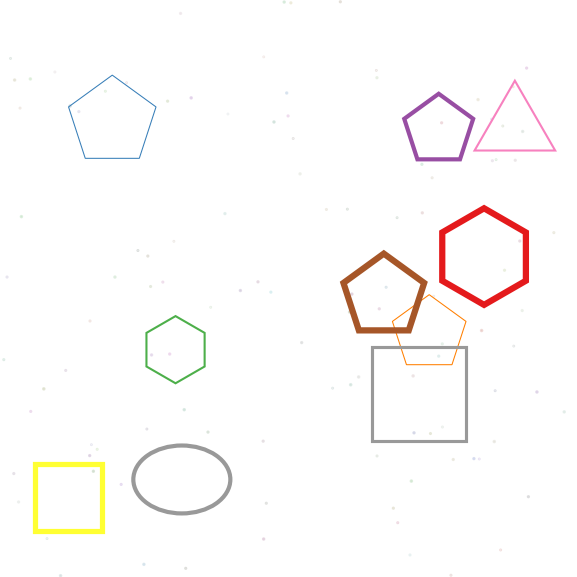[{"shape": "hexagon", "thickness": 3, "radius": 0.42, "center": [0.838, 0.555]}, {"shape": "pentagon", "thickness": 0.5, "radius": 0.4, "center": [0.194, 0.789]}, {"shape": "hexagon", "thickness": 1, "radius": 0.29, "center": [0.304, 0.394]}, {"shape": "pentagon", "thickness": 2, "radius": 0.31, "center": [0.76, 0.774]}, {"shape": "pentagon", "thickness": 0.5, "radius": 0.34, "center": [0.743, 0.422]}, {"shape": "square", "thickness": 2.5, "radius": 0.29, "center": [0.119, 0.138]}, {"shape": "pentagon", "thickness": 3, "radius": 0.37, "center": [0.665, 0.486]}, {"shape": "triangle", "thickness": 1, "radius": 0.4, "center": [0.892, 0.779]}, {"shape": "oval", "thickness": 2, "radius": 0.42, "center": [0.315, 0.169]}, {"shape": "square", "thickness": 1.5, "radius": 0.41, "center": [0.725, 0.317]}]